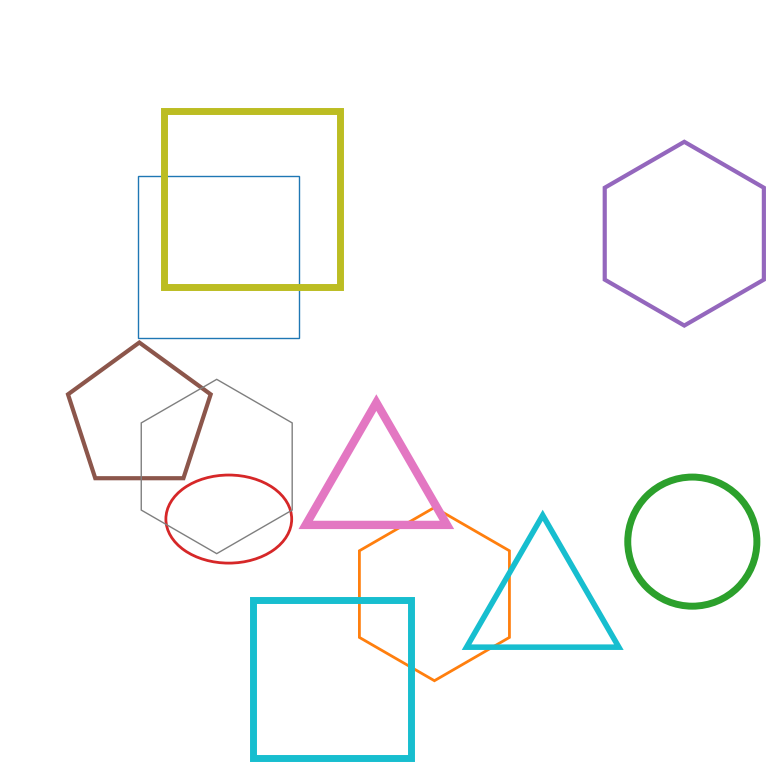[{"shape": "square", "thickness": 0.5, "radius": 0.52, "center": [0.284, 0.666]}, {"shape": "hexagon", "thickness": 1, "radius": 0.56, "center": [0.564, 0.228]}, {"shape": "circle", "thickness": 2.5, "radius": 0.42, "center": [0.899, 0.297]}, {"shape": "oval", "thickness": 1, "radius": 0.41, "center": [0.297, 0.326]}, {"shape": "hexagon", "thickness": 1.5, "radius": 0.6, "center": [0.889, 0.697]}, {"shape": "pentagon", "thickness": 1.5, "radius": 0.49, "center": [0.181, 0.458]}, {"shape": "triangle", "thickness": 3, "radius": 0.53, "center": [0.489, 0.371]}, {"shape": "hexagon", "thickness": 0.5, "radius": 0.57, "center": [0.281, 0.394]}, {"shape": "square", "thickness": 2.5, "radius": 0.57, "center": [0.328, 0.742]}, {"shape": "triangle", "thickness": 2, "radius": 0.57, "center": [0.705, 0.217]}, {"shape": "square", "thickness": 2.5, "radius": 0.51, "center": [0.431, 0.118]}]